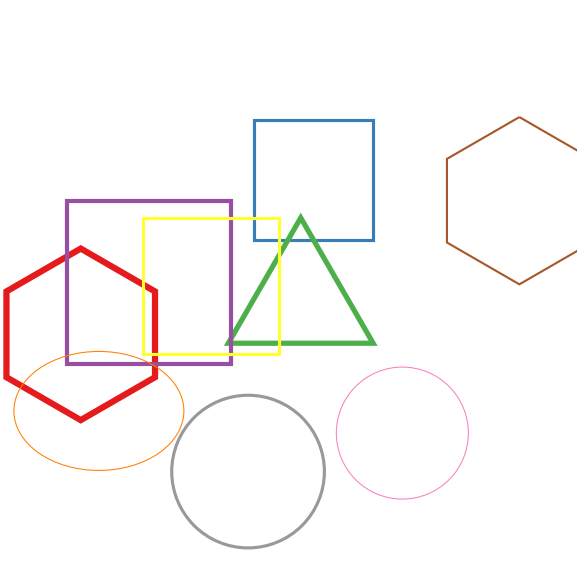[{"shape": "hexagon", "thickness": 3, "radius": 0.74, "center": [0.14, 0.42]}, {"shape": "square", "thickness": 1.5, "radius": 0.52, "center": [0.543, 0.688]}, {"shape": "triangle", "thickness": 2.5, "radius": 0.72, "center": [0.521, 0.477]}, {"shape": "square", "thickness": 2, "radius": 0.71, "center": [0.258, 0.51]}, {"shape": "oval", "thickness": 0.5, "radius": 0.74, "center": [0.171, 0.288]}, {"shape": "square", "thickness": 1.5, "radius": 0.59, "center": [0.365, 0.504]}, {"shape": "hexagon", "thickness": 1, "radius": 0.72, "center": [0.899, 0.652]}, {"shape": "circle", "thickness": 0.5, "radius": 0.57, "center": [0.697, 0.249]}, {"shape": "circle", "thickness": 1.5, "radius": 0.66, "center": [0.43, 0.183]}]